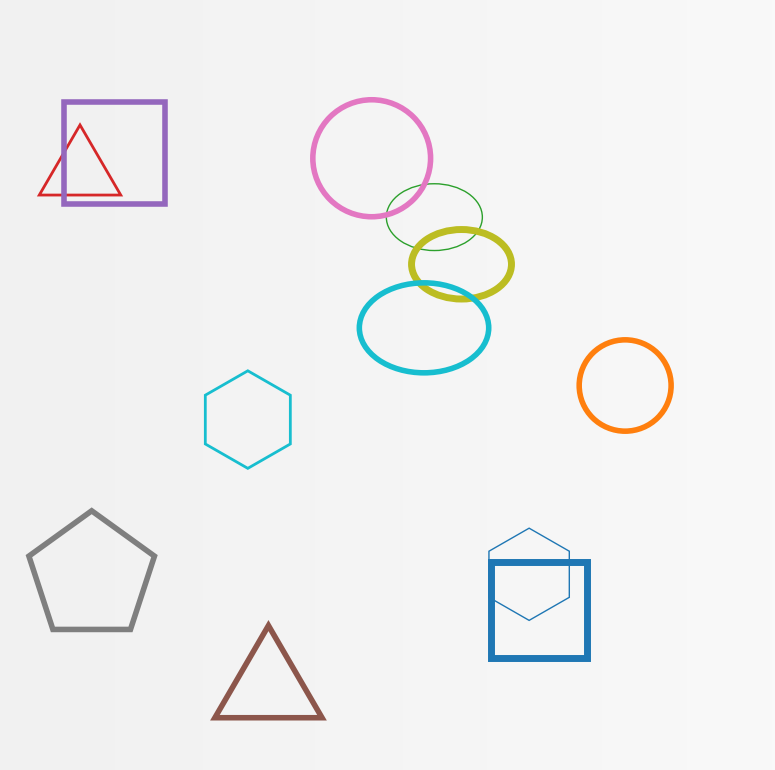[{"shape": "square", "thickness": 2.5, "radius": 0.31, "center": [0.695, 0.208]}, {"shape": "hexagon", "thickness": 0.5, "radius": 0.3, "center": [0.683, 0.254]}, {"shape": "circle", "thickness": 2, "radius": 0.3, "center": [0.807, 0.499]}, {"shape": "oval", "thickness": 0.5, "radius": 0.31, "center": [0.56, 0.718]}, {"shape": "triangle", "thickness": 1, "radius": 0.3, "center": [0.103, 0.777]}, {"shape": "square", "thickness": 2, "radius": 0.33, "center": [0.148, 0.801]}, {"shape": "triangle", "thickness": 2, "radius": 0.4, "center": [0.346, 0.108]}, {"shape": "circle", "thickness": 2, "radius": 0.38, "center": [0.48, 0.794]}, {"shape": "pentagon", "thickness": 2, "radius": 0.43, "center": [0.118, 0.251]}, {"shape": "oval", "thickness": 2.5, "radius": 0.32, "center": [0.596, 0.657]}, {"shape": "hexagon", "thickness": 1, "radius": 0.32, "center": [0.32, 0.455]}, {"shape": "oval", "thickness": 2, "radius": 0.42, "center": [0.547, 0.574]}]